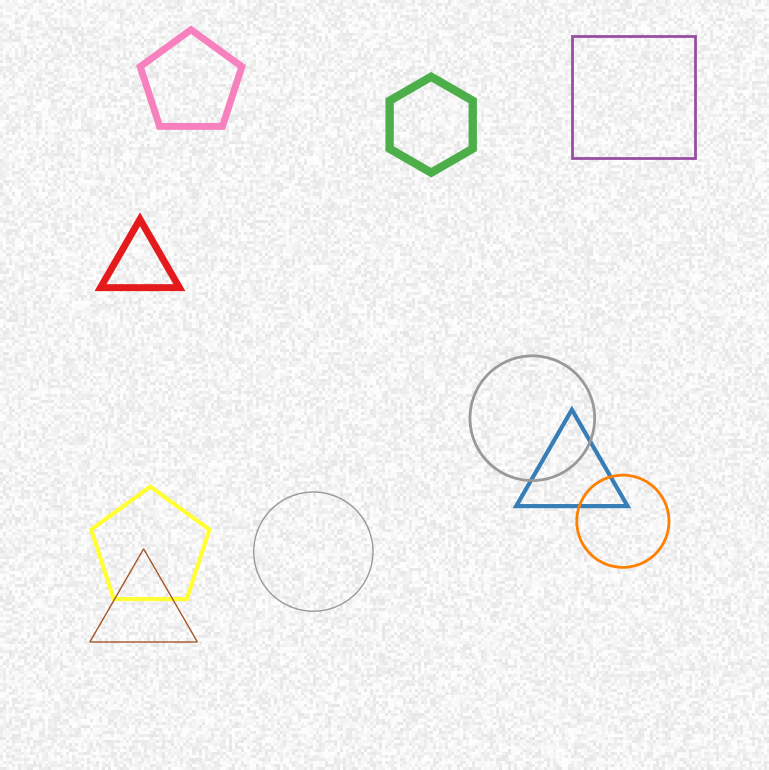[{"shape": "triangle", "thickness": 2.5, "radius": 0.3, "center": [0.182, 0.656]}, {"shape": "triangle", "thickness": 1.5, "radius": 0.42, "center": [0.743, 0.384]}, {"shape": "hexagon", "thickness": 3, "radius": 0.31, "center": [0.56, 0.838]}, {"shape": "square", "thickness": 1, "radius": 0.4, "center": [0.823, 0.874]}, {"shape": "circle", "thickness": 1, "radius": 0.3, "center": [0.809, 0.323]}, {"shape": "pentagon", "thickness": 1.5, "radius": 0.4, "center": [0.195, 0.287]}, {"shape": "triangle", "thickness": 0.5, "radius": 0.4, "center": [0.187, 0.207]}, {"shape": "pentagon", "thickness": 2.5, "radius": 0.35, "center": [0.248, 0.892]}, {"shape": "circle", "thickness": 0.5, "radius": 0.39, "center": [0.407, 0.284]}, {"shape": "circle", "thickness": 1, "radius": 0.4, "center": [0.691, 0.457]}]